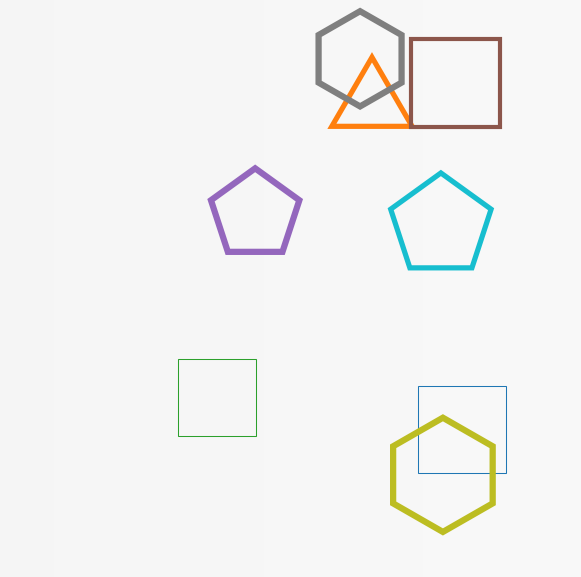[{"shape": "square", "thickness": 0.5, "radius": 0.38, "center": [0.795, 0.255]}, {"shape": "triangle", "thickness": 2.5, "radius": 0.4, "center": [0.64, 0.82]}, {"shape": "square", "thickness": 0.5, "radius": 0.33, "center": [0.373, 0.311]}, {"shape": "pentagon", "thickness": 3, "radius": 0.4, "center": [0.439, 0.628]}, {"shape": "square", "thickness": 2, "radius": 0.38, "center": [0.784, 0.855]}, {"shape": "hexagon", "thickness": 3, "radius": 0.41, "center": [0.619, 0.897]}, {"shape": "hexagon", "thickness": 3, "radius": 0.49, "center": [0.762, 0.177]}, {"shape": "pentagon", "thickness": 2.5, "radius": 0.45, "center": [0.759, 0.609]}]